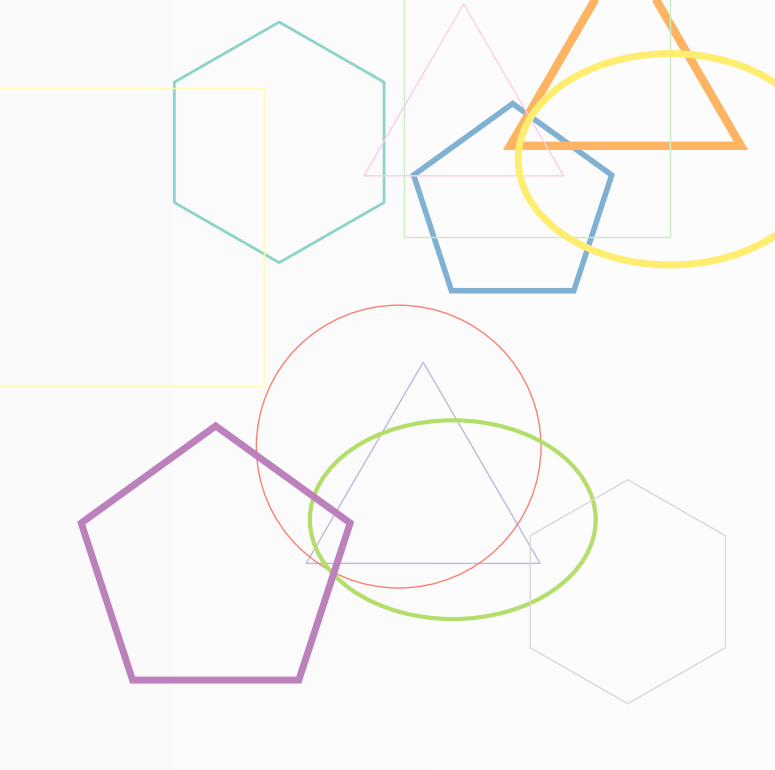[{"shape": "hexagon", "thickness": 1, "radius": 0.78, "center": [0.36, 0.815]}, {"shape": "square", "thickness": 0.5, "radius": 0.97, "center": [0.147, 0.693]}, {"shape": "triangle", "thickness": 0.5, "radius": 0.87, "center": [0.546, 0.355]}, {"shape": "circle", "thickness": 0.5, "radius": 0.92, "center": [0.514, 0.42]}, {"shape": "pentagon", "thickness": 2, "radius": 0.67, "center": [0.661, 0.731]}, {"shape": "triangle", "thickness": 3, "radius": 0.86, "center": [0.807, 0.897]}, {"shape": "oval", "thickness": 1.5, "radius": 0.92, "center": [0.584, 0.325]}, {"shape": "triangle", "thickness": 0.5, "radius": 0.74, "center": [0.598, 0.846]}, {"shape": "hexagon", "thickness": 0.5, "radius": 0.73, "center": [0.81, 0.232]}, {"shape": "pentagon", "thickness": 2.5, "radius": 0.91, "center": [0.278, 0.264]}, {"shape": "square", "thickness": 0.5, "radius": 0.86, "center": [0.693, 0.864]}, {"shape": "oval", "thickness": 2.5, "radius": 0.98, "center": [0.865, 0.793]}]